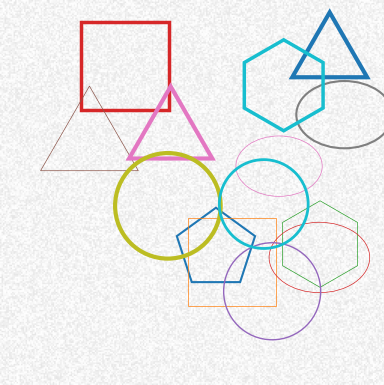[{"shape": "pentagon", "thickness": 1.5, "radius": 0.53, "center": [0.561, 0.354]}, {"shape": "triangle", "thickness": 3, "radius": 0.56, "center": [0.856, 0.856]}, {"shape": "square", "thickness": 0.5, "radius": 0.58, "center": [0.603, 0.319]}, {"shape": "hexagon", "thickness": 0.5, "radius": 0.56, "center": [0.831, 0.366]}, {"shape": "oval", "thickness": 0.5, "radius": 0.65, "center": [0.83, 0.331]}, {"shape": "square", "thickness": 2.5, "radius": 0.57, "center": [0.326, 0.83]}, {"shape": "circle", "thickness": 1, "radius": 0.63, "center": [0.707, 0.243]}, {"shape": "triangle", "thickness": 0.5, "radius": 0.73, "center": [0.232, 0.63]}, {"shape": "triangle", "thickness": 3, "radius": 0.62, "center": [0.443, 0.651]}, {"shape": "oval", "thickness": 0.5, "radius": 0.56, "center": [0.725, 0.568]}, {"shape": "oval", "thickness": 1.5, "radius": 0.62, "center": [0.894, 0.702]}, {"shape": "circle", "thickness": 3, "radius": 0.69, "center": [0.436, 0.465]}, {"shape": "hexagon", "thickness": 2.5, "radius": 0.59, "center": [0.737, 0.778]}, {"shape": "circle", "thickness": 2, "radius": 0.58, "center": [0.685, 0.47]}]